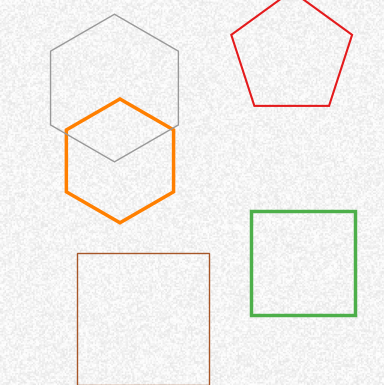[{"shape": "pentagon", "thickness": 1.5, "radius": 0.82, "center": [0.758, 0.858]}, {"shape": "square", "thickness": 2.5, "radius": 0.67, "center": [0.788, 0.317]}, {"shape": "hexagon", "thickness": 2.5, "radius": 0.8, "center": [0.312, 0.582]}, {"shape": "square", "thickness": 1, "radius": 0.86, "center": [0.371, 0.171]}, {"shape": "hexagon", "thickness": 1, "radius": 0.96, "center": [0.297, 0.771]}]